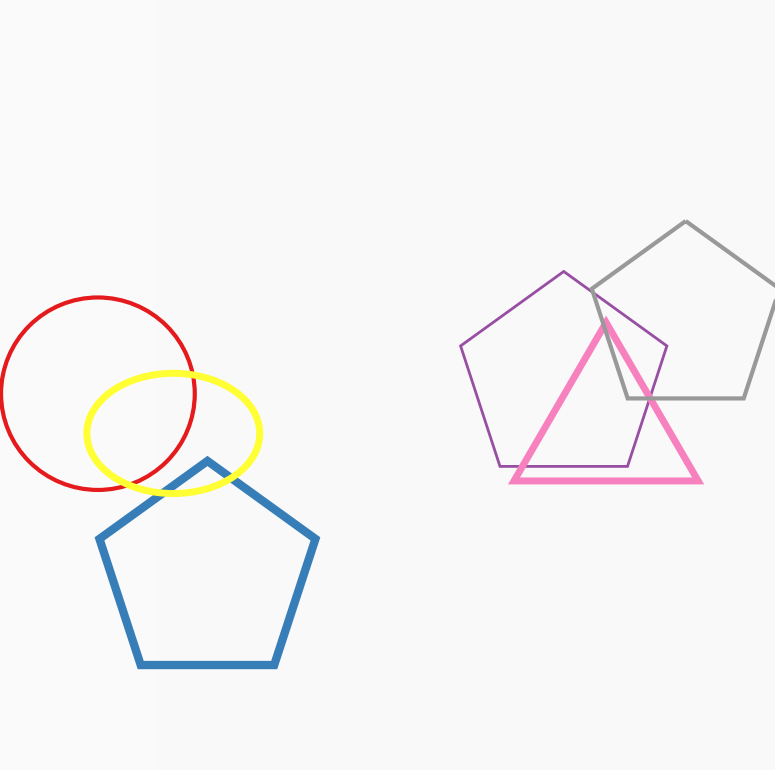[{"shape": "circle", "thickness": 1.5, "radius": 0.62, "center": [0.126, 0.489]}, {"shape": "pentagon", "thickness": 3, "radius": 0.73, "center": [0.268, 0.255]}, {"shape": "pentagon", "thickness": 1, "radius": 0.7, "center": [0.727, 0.507]}, {"shape": "oval", "thickness": 2.5, "radius": 0.56, "center": [0.224, 0.437]}, {"shape": "triangle", "thickness": 2.5, "radius": 0.69, "center": [0.782, 0.444]}, {"shape": "pentagon", "thickness": 1.5, "radius": 0.64, "center": [0.885, 0.586]}]